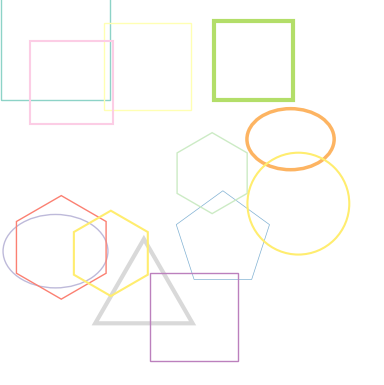[{"shape": "square", "thickness": 1, "radius": 0.71, "center": [0.144, 0.881]}, {"shape": "square", "thickness": 1, "radius": 0.57, "center": [0.382, 0.827]}, {"shape": "oval", "thickness": 1, "radius": 0.68, "center": [0.144, 0.348]}, {"shape": "hexagon", "thickness": 1, "radius": 0.67, "center": [0.159, 0.357]}, {"shape": "pentagon", "thickness": 0.5, "radius": 0.64, "center": [0.579, 0.377]}, {"shape": "oval", "thickness": 2.5, "radius": 0.57, "center": [0.755, 0.638]}, {"shape": "square", "thickness": 3, "radius": 0.51, "center": [0.659, 0.842]}, {"shape": "square", "thickness": 1.5, "radius": 0.54, "center": [0.186, 0.785]}, {"shape": "triangle", "thickness": 3, "radius": 0.73, "center": [0.374, 0.233]}, {"shape": "square", "thickness": 1, "radius": 0.57, "center": [0.504, 0.176]}, {"shape": "hexagon", "thickness": 1, "radius": 0.53, "center": [0.551, 0.55]}, {"shape": "circle", "thickness": 1.5, "radius": 0.66, "center": [0.775, 0.471]}, {"shape": "hexagon", "thickness": 1.5, "radius": 0.55, "center": [0.288, 0.342]}]